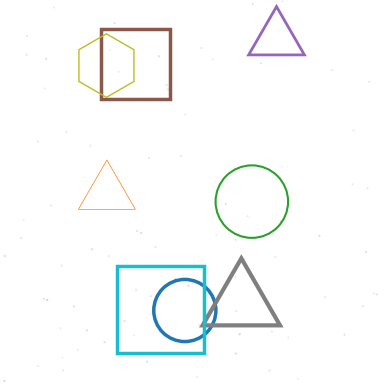[{"shape": "circle", "thickness": 2.5, "radius": 0.4, "center": [0.48, 0.194]}, {"shape": "triangle", "thickness": 0.5, "radius": 0.43, "center": [0.278, 0.499]}, {"shape": "circle", "thickness": 1.5, "radius": 0.47, "center": [0.654, 0.476]}, {"shape": "triangle", "thickness": 2, "radius": 0.42, "center": [0.718, 0.899]}, {"shape": "square", "thickness": 2.5, "radius": 0.45, "center": [0.353, 0.834]}, {"shape": "triangle", "thickness": 3, "radius": 0.58, "center": [0.627, 0.213]}, {"shape": "hexagon", "thickness": 1, "radius": 0.41, "center": [0.276, 0.83]}, {"shape": "square", "thickness": 2.5, "radius": 0.57, "center": [0.416, 0.195]}]